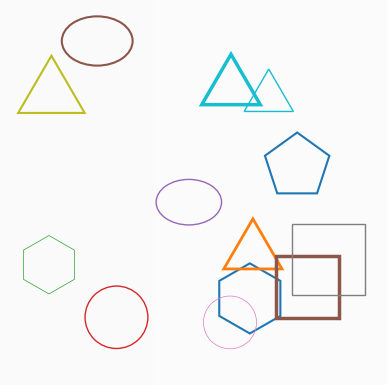[{"shape": "pentagon", "thickness": 1.5, "radius": 0.44, "center": [0.767, 0.568]}, {"shape": "hexagon", "thickness": 1.5, "radius": 0.46, "center": [0.645, 0.225]}, {"shape": "triangle", "thickness": 2, "radius": 0.43, "center": [0.653, 0.345]}, {"shape": "hexagon", "thickness": 0.5, "radius": 0.38, "center": [0.126, 0.312]}, {"shape": "circle", "thickness": 1, "radius": 0.41, "center": [0.301, 0.176]}, {"shape": "oval", "thickness": 1, "radius": 0.42, "center": [0.487, 0.475]}, {"shape": "oval", "thickness": 1.5, "radius": 0.46, "center": [0.251, 0.894]}, {"shape": "square", "thickness": 2.5, "radius": 0.4, "center": [0.794, 0.254]}, {"shape": "circle", "thickness": 0.5, "radius": 0.34, "center": [0.594, 0.163]}, {"shape": "square", "thickness": 1, "radius": 0.47, "center": [0.848, 0.326]}, {"shape": "triangle", "thickness": 1.5, "radius": 0.5, "center": [0.133, 0.756]}, {"shape": "triangle", "thickness": 2.5, "radius": 0.44, "center": [0.596, 0.772]}, {"shape": "triangle", "thickness": 1, "radius": 0.37, "center": [0.694, 0.747]}]